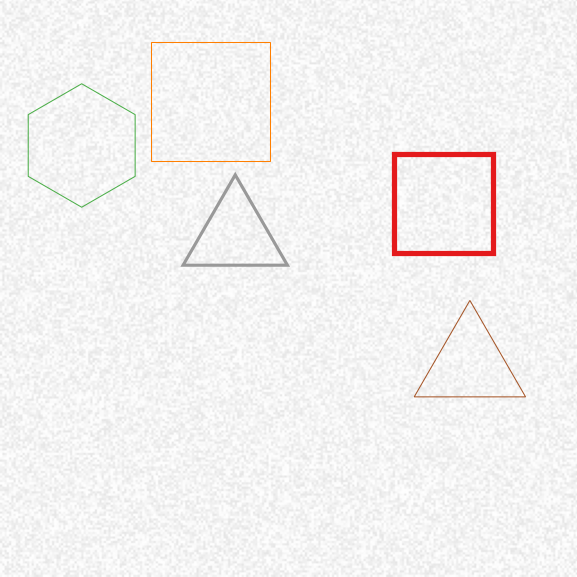[{"shape": "square", "thickness": 2.5, "radius": 0.43, "center": [0.768, 0.647]}, {"shape": "hexagon", "thickness": 0.5, "radius": 0.53, "center": [0.141, 0.747]}, {"shape": "square", "thickness": 0.5, "radius": 0.51, "center": [0.364, 0.823]}, {"shape": "triangle", "thickness": 0.5, "radius": 0.56, "center": [0.814, 0.368]}, {"shape": "triangle", "thickness": 1.5, "radius": 0.52, "center": [0.407, 0.592]}]